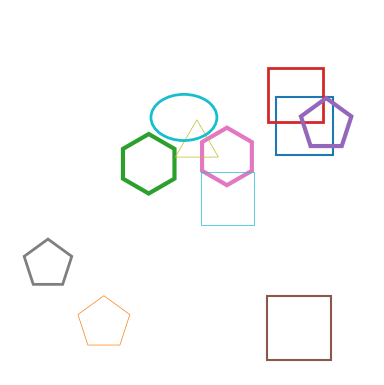[{"shape": "square", "thickness": 1.5, "radius": 0.37, "center": [0.79, 0.673]}, {"shape": "pentagon", "thickness": 0.5, "radius": 0.35, "center": [0.27, 0.161]}, {"shape": "hexagon", "thickness": 3, "radius": 0.39, "center": [0.386, 0.575]}, {"shape": "square", "thickness": 2, "radius": 0.35, "center": [0.768, 0.753]}, {"shape": "pentagon", "thickness": 3, "radius": 0.34, "center": [0.847, 0.676]}, {"shape": "square", "thickness": 1.5, "radius": 0.42, "center": [0.777, 0.148]}, {"shape": "hexagon", "thickness": 3, "radius": 0.37, "center": [0.59, 0.594]}, {"shape": "pentagon", "thickness": 2, "radius": 0.32, "center": [0.125, 0.314]}, {"shape": "triangle", "thickness": 0.5, "radius": 0.32, "center": [0.511, 0.624]}, {"shape": "square", "thickness": 0.5, "radius": 0.34, "center": [0.59, 0.484]}, {"shape": "oval", "thickness": 2, "radius": 0.43, "center": [0.478, 0.695]}]